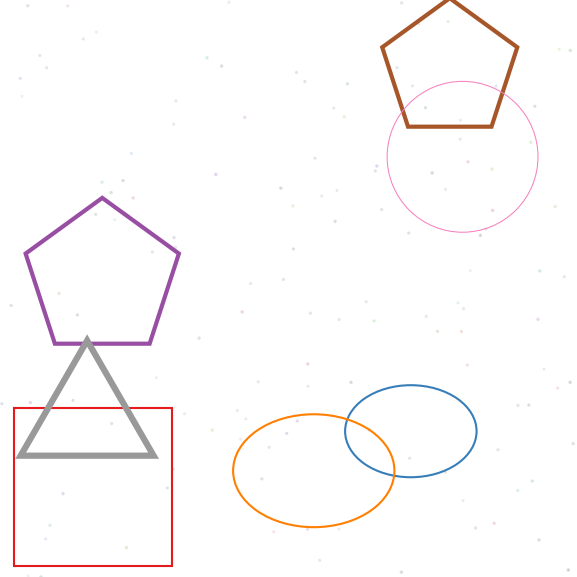[{"shape": "square", "thickness": 1, "radius": 0.68, "center": [0.161, 0.155]}, {"shape": "oval", "thickness": 1, "radius": 0.57, "center": [0.711, 0.252]}, {"shape": "pentagon", "thickness": 2, "radius": 0.7, "center": [0.177, 0.517]}, {"shape": "oval", "thickness": 1, "radius": 0.7, "center": [0.543, 0.184]}, {"shape": "pentagon", "thickness": 2, "radius": 0.61, "center": [0.779, 0.879]}, {"shape": "circle", "thickness": 0.5, "radius": 0.65, "center": [0.801, 0.728]}, {"shape": "triangle", "thickness": 3, "radius": 0.66, "center": [0.151, 0.277]}]